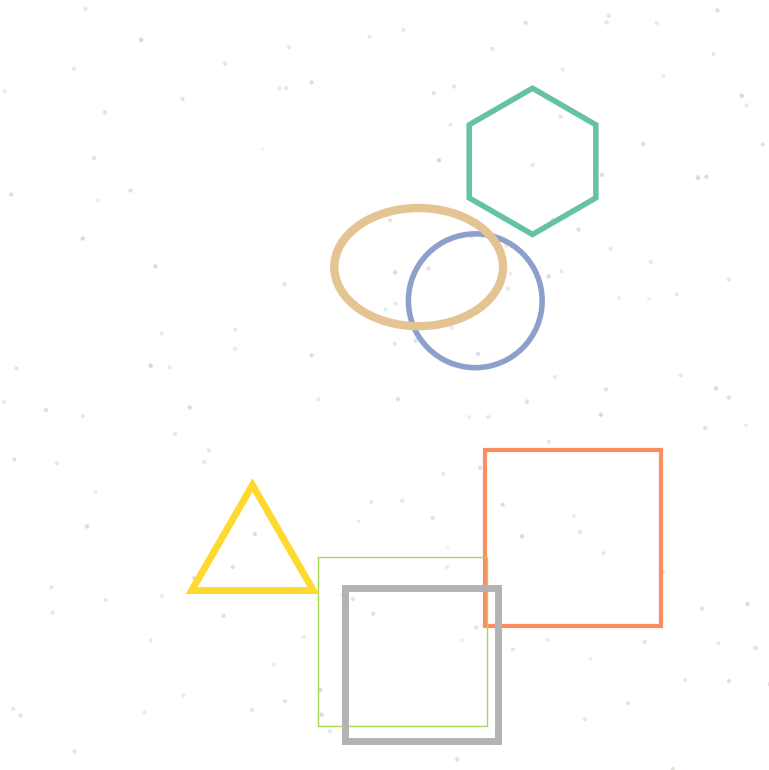[{"shape": "hexagon", "thickness": 2, "radius": 0.47, "center": [0.692, 0.79]}, {"shape": "square", "thickness": 1.5, "radius": 0.57, "center": [0.744, 0.301]}, {"shape": "circle", "thickness": 2, "radius": 0.43, "center": [0.617, 0.609]}, {"shape": "square", "thickness": 0.5, "radius": 0.55, "center": [0.522, 0.167]}, {"shape": "triangle", "thickness": 2.5, "radius": 0.46, "center": [0.328, 0.279]}, {"shape": "oval", "thickness": 3, "radius": 0.55, "center": [0.544, 0.653]}, {"shape": "square", "thickness": 2.5, "radius": 0.5, "center": [0.547, 0.137]}]